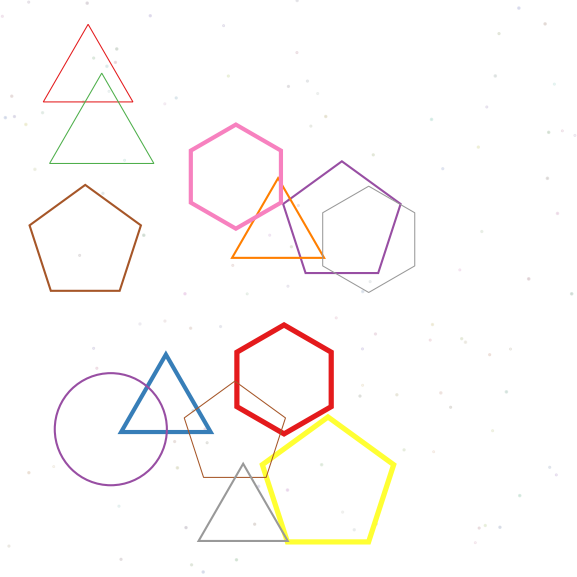[{"shape": "hexagon", "thickness": 2.5, "radius": 0.47, "center": [0.492, 0.342]}, {"shape": "triangle", "thickness": 0.5, "radius": 0.45, "center": [0.153, 0.867]}, {"shape": "triangle", "thickness": 2, "radius": 0.45, "center": [0.287, 0.296]}, {"shape": "triangle", "thickness": 0.5, "radius": 0.52, "center": [0.176, 0.768]}, {"shape": "circle", "thickness": 1, "radius": 0.49, "center": [0.192, 0.256]}, {"shape": "pentagon", "thickness": 1, "radius": 0.53, "center": [0.592, 0.613]}, {"shape": "triangle", "thickness": 1, "radius": 0.46, "center": [0.482, 0.599]}, {"shape": "pentagon", "thickness": 2.5, "radius": 0.6, "center": [0.568, 0.157]}, {"shape": "pentagon", "thickness": 0.5, "radius": 0.46, "center": [0.407, 0.247]}, {"shape": "pentagon", "thickness": 1, "radius": 0.51, "center": [0.148, 0.578]}, {"shape": "hexagon", "thickness": 2, "radius": 0.45, "center": [0.408, 0.693]}, {"shape": "triangle", "thickness": 1, "radius": 0.45, "center": [0.421, 0.107]}, {"shape": "hexagon", "thickness": 0.5, "radius": 0.46, "center": [0.638, 0.585]}]